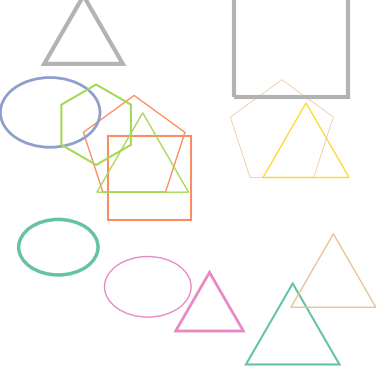[{"shape": "oval", "thickness": 2.5, "radius": 0.51, "center": [0.152, 0.358]}, {"shape": "triangle", "thickness": 1.5, "radius": 0.7, "center": [0.76, 0.124]}, {"shape": "pentagon", "thickness": 1, "radius": 0.69, "center": [0.348, 0.613]}, {"shape": "square", "thickness": 1.5, "radius": 0.54, "center": [0.389, 0.537]}, {"shape": "oval", "thickness": 2, "radius": 0.65, "center": [0.13, 0.708]}, {"shape": "oval", "thickness": 1, "radius": 0.56, "center": [0.384, 0.255]}, {"shape": "triangle", "thickness": 2, "radius": 0.51, "center": [0.544, 0.191]}, {"shape": "triangle", "thickness": 1, "radius": 0.69, "center": [0.371, 0.569]}, {"shape": "hexagon", "thickness": 1.5, "radius": 0.52, "center": [0.25, 0.676]}, {"shape": "triangle", "thickness": 1, "radius": 0.65, "center": [0.795, 0.604]}, {"shape": "pentagon", "thickness": 0.5, "radius": 0.7, "center": [0.732, 0.652]}, {"shape": "triangle", "thickness": 1, "radius": 0.64, "center": [0.866, 0.266]}, {"shape": "square", "thickness": 3, "radius": 0.74, "center": [0.755, 0.896]}, {"shape": "triangle", "thickness": 3, "radius": 0.59, "center": [0.217, 0.893]}]